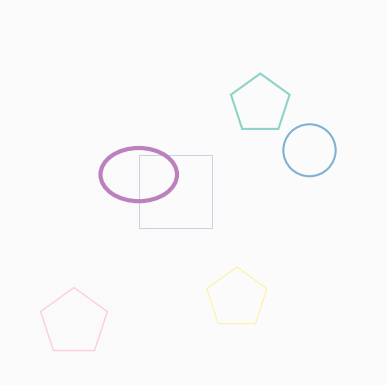[{"shape": "pentagon", "thickness": 1.5, "radius": 0.4, "center": [0.672, 0.729]}, {"shape": "square", "thickness": 0.5, "radius": 0.47, "center": [0.452, 0.503]}, {"shape": "circle", "thickness": 1.5, "radius": 0.34, "center": [0.799, 0.61]}, {"shape": "pentagon", "thickness": 1, "radius": 0.45, "center": [0.191, 0.163]}, {"shape": "oval", "thickness": 3, "radius": 0.49, "center": [0.358, 0.547]}, {"shape": "pentagon", "thickness": 0.5, "radius": 0.41, "center": [0.611, 0.225]}]